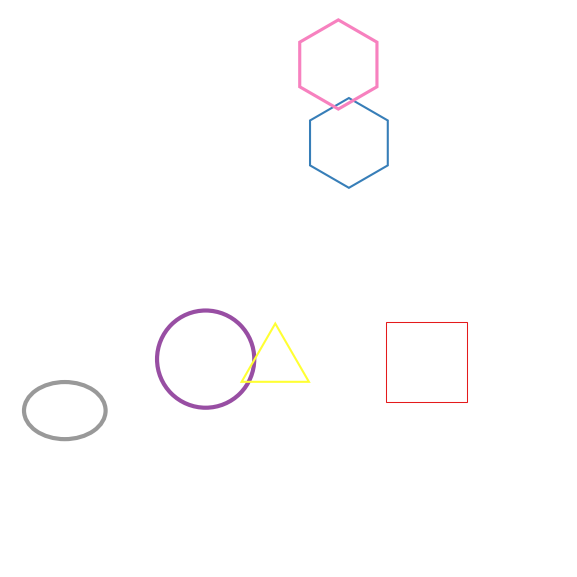[{"shape": "square", "thickness": 0.5, "radius": 0.35, "center": [0.739, 0.372]}, {"shape": "hexagon", "thickness": 1, "radius": 0.39, "center": [0.604, 0.752]}, {"shape": "circle", "thickness": 2, "radius": 0.42, "center": [0.356, 0.377]}, {"shape": "triangle", "thickness": 1, "radius": 0.34, "center": [0.477, 0.372]}, {"shape": "hexagon", "thickness": 1.5, "radius": 0.39, "center": [0.586, 0.887]}, {"shape": "oval", "thickness": 2, "radius": 0.35, "center": [0.112, 0.288]}]